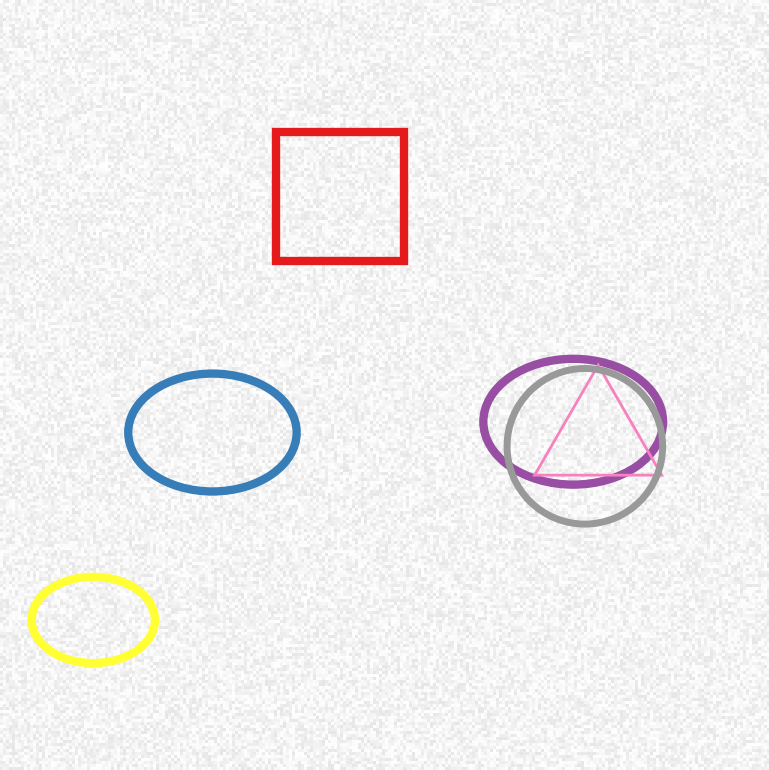[{"shape": "square", "thickness": 3, "radius": 0.42, "center": [0.442, 0.745]}, {"shape": "oval", "thickness": 3, "radius": 0.55, "center": [0.276, 0.438]}, {"shape": "oval", "thickness": 3, "radius": 0.58, "center": [0.744, 0.452]}, {"shape": "oval", "thickness": 3, "radius": 0.4, "center": [0.121, 0.195]}, {"shape": "triangle", "thickness": 1, "radius": 0.48, "center": [0.777, 0.431]}, {"shape": "circle", "thickness": 2.5, "radius": 0.51, "center": [0.76, 0.42]}]